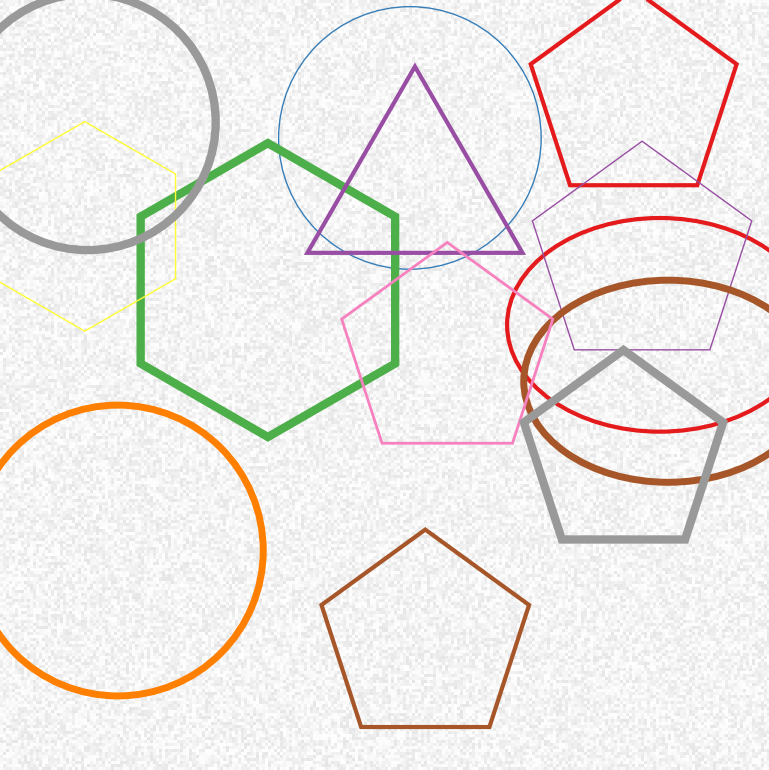[{"shape": "pentagon", "thickness": 1.5, "radius": 0.7, "center": [0.823, 0.873]}, {"shape": "oval", "thickness": 1.5, "radius": 0.99, "center": [0.857, 0.578]}, {"shape": "circle", "thickness": 0.5, "radius": 0.85, "center": [0.532, 0.821]}, {"shape": "hexagon", "thickness": 3, "radius": 0.95, "center": [0.348, 0.623]}, {"shape": "pentagon", "thickness": 0.5, "radius": 0.75, "center": [0.834, 0.667]}, {"shape": "triangle", "thickness": 1.5, "radius": 0.81, "center": [0.539, 0.752]}, {"shape": "circle", "thickness": 2.5, "radius": 0.94, "center": [0.153, 0.285]}, {"shape": "hexagon", "thickness": 0.5, "radius": 0.68, "center": [0.11, 0.706]}, {"shape": "oval", "thickness": 2.5, "radius": 0.94, "center": [0.868, 0.505]}, {"shape": "pentagon", "thickness": 1.5, "radius": 0.71, "center": [0.552, 0.17]}, {"shape": "pentagon", "thickness": 1, "radius": 0.72, "center": [0.581, 0.541]}, {"shape": "circle", "thickness": 3, "radius": 0.83, "center": [0.114, 0.842]}, {"shape": "pentagon", "thickness": 3, "radius": 0.68, "center": [0.81, 0.409]}]